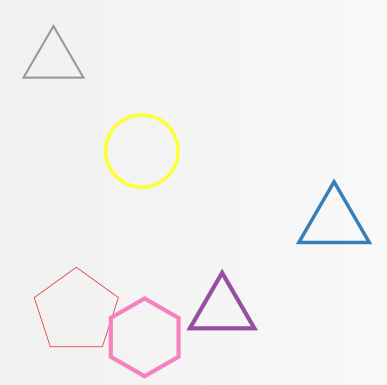[{"shape": "pentagon", "thickness": 0.5, "radius": 0.57, "center": [0.197, 0.192]}, {"shape": "triangle", "thickness": 2.5, "radius": 0.53, "center": [0.862, 0.423]}, {"shape": "triangle", "thickness": 3, "radius": 0.48, "center": [0.573, 0.195]}, {"shape": "circle", "thickness": 2.5, "radius": 0.47, "center": [0.366, 0.608]}, {"shape": "hexagon", "thickness": 3, "radius": 0.5, "center": [0.373, 0.124]}, {"shape": "triangle", "thickness": 1.5, "radius": 0.45, "center": [0.138, 0.843]}]